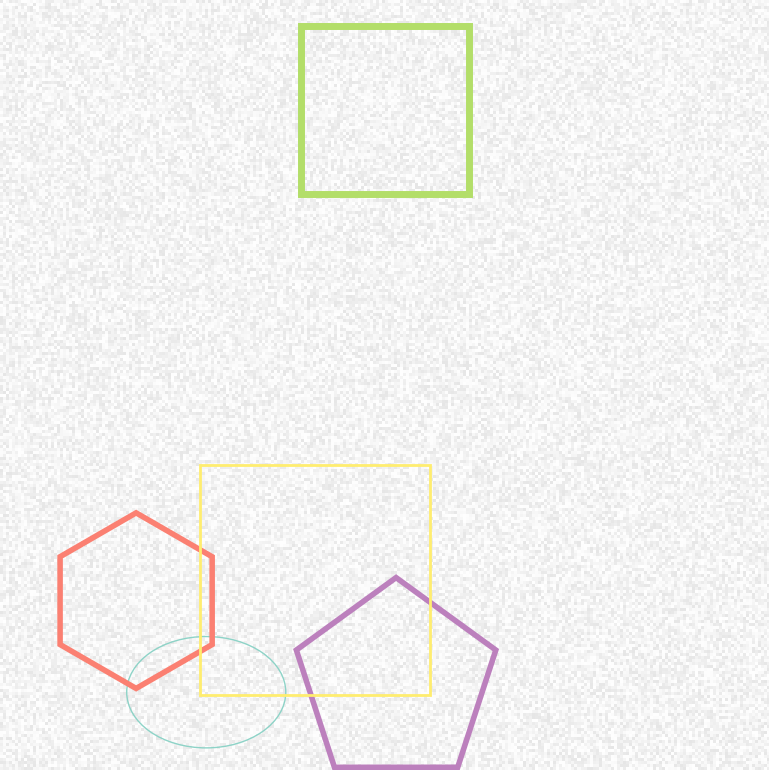[{"shape": "oval", "thickness": 0.5, "radius": 0.52, "center": [0.268, 0.101]}, {"shape": "hexagon", "thickness": 2, "radius": 0.57, "center": [0.177, 0.22]}, {"shape": "square", "thickness": 2.5, "radius": 0.54, "center": [0.5, 0.857]}, {"shape": "pentagon", "thickness": 2, "radius": 0.68, "center": [0.514, 0.114]}, {"shape": "square", "thickness": 1, "radius": 0.75, "center": [0.409, 0.247]}]